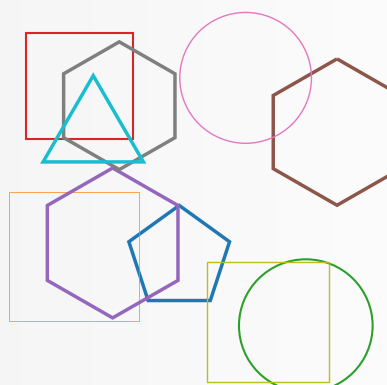[{"shape": "pentagon", "thickness": 2.5, "radius": 0.68, "center": [0.462, 0.33]}, {"shape": "square", "thickness": 0.5, "radius": 0.84, "center": [0.191, 0.334]}, {"shape": "circle", "thickness": 1.5, "radius": 0.86, "center": [0.789, 0.154]}, {"shape": "square", "thickness": 1.5, "radius": 0.69, "center": [0.204, 0.776]}, {"shape": "hexagon", "thickness": 2.5, "radius": 0.97, "center": [0.291, 0.369]}, {"shape": "hexagon", "thickness": 2.5, "radius": 0.95, "center": [0.87, 0.657]}, {"shape": "circle", "thickness": 1, "radius": 0.85, "center": [0.634, 0.798]}, {"shape": "hexagon", "thickness": 2.5, "radius": 0.83, "center": [0.308, 0.725]}, {"shape": "square", "thickness": 1, "radius": 0.78, "center": [0.692, 0.163]}, {"shape": "triangle", "thickness": 2.5, "radius": 0.75, "center": [0.241, 0.654]}]